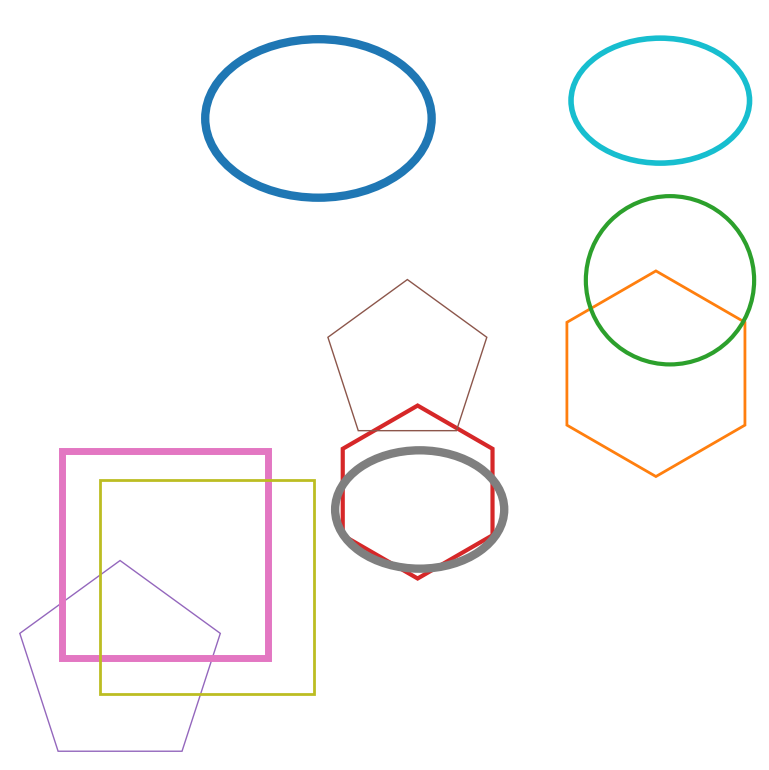[{"shape": "oval", "thickness": 3, "radius": 0.74, "center": [0.414, 0.846]}, {"shape": "hexagon", "thickness": 1, "radius": 0.67, "center": [0.852, 0.515]}, {"shape": "circle", "thickness": 1.5, "radius": 0.55, "center": [0.87, 0.636]}, {"shape": "hexagon", "thickness": 1.5, "radius": 0.56, "center": [0.542, 0.361]}, {"shape": "pentagon", "thickness": 0.5, "radius": 0.68, "center": [0.156, 0.135]}, {"shape": "pentagon", "thickness": 0.5, "radius": 0.54, "center": [0.529, 0.528]}, {"shape": "square", "thickness": 2.5, "radius": 0.67, "center": [0.214, 0.28]}, {"shape": "oval", "thickness": 3, "radius": 0.55, "center": [0.545, 0.338]}, {"shape": "square", "thickness": 1, "radius": 0.69, "center": [0.269, 0.238]}, {"shape": "oval", "thickness": 2, "radius": 0.58, "center": [0.858, 0.869]}]